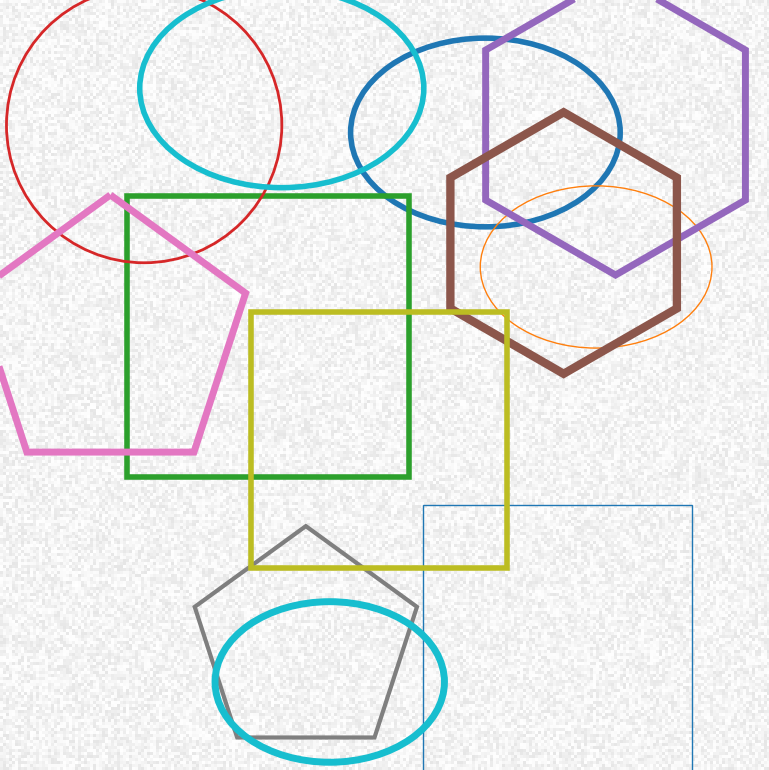[{"shape": "square", "thickness": 0.5, "radius": 0.87, "center": [0.724, 0.17]}, {"shape": "oval", "thickness": 2, "radius": 0.88, "center": [0.63, 0.828]}, {"shape": "oval", "thickness": 0.5, "radius": 0.75, "center": [0.774, 0.653]}, {"shape": "square", "thickness": 2, "radius": 0.91, "center": [0.348, 0.563]}, {"shape": "circle", "thickness": 1, "radius": 0.89, "center": [0.187, 0.838]}, {"shape": "hexagon", "thickness": 2.5, "radius": 0.97, "center": [0.799, 0.838]}, {"shape": "hexagon", "thickness": 3, "radius": 0.85, "center": [0.732, 0.684]}, {"shape": "pentagon", "thickness": 2.5, "radius": 0.92, "center": [0.143, 0.562]}, {"shape": "pentagon", "thickness": 1.5, "radius": 0.76, "center": [0.397, 0.165]}, {"shape": "square", "thickness": 2, "radius": 0.83, "center": [0.492, 0.429]}, {"shape": "oval", "thickness": 2.5, "radius": 0.74, "center": [0.428, 0.114]}, {"shape": "oval", "thickness": 2, "radius": 0.92, "center": [0.366, 0.885]}]